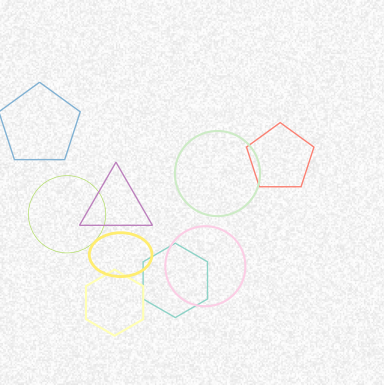[{"shape": "hexagon", "thickness": 1, "radius": 0.48, "center": [0.455, 0.272]}, {"shape": "hexagon", "thickness": 1.5, "radius": 0.43, "center": [0.298, 0.214]}, {"shape": "pentagon", "thickness": 1, "radius": 0.46, "center": [0.728, 0.589]}, {"shape": "pentagon", "thickness": 1, "radius": 0.56, "center": [0.103, 0.675]}, {"shape": "circle", "thickness": 0.5, "radius": 0.5, "center": [0.174, 0.443]}, {"shape": "circle", "thickness": 1.5, "radius": 0.52, "center": [0.533, 0.308]}, {"shape": "triangle", "thickness": 1, "radius": 0.55, "center": [0.301, 0.469]}, {"shape": "circle", "thickness": 1.5, "radius": 0.55, "center": [0.565, 0.549]}, {"shape": "oval", "thickness": 2, "radius": 0.41, "center": [0.313, 0.339]}]